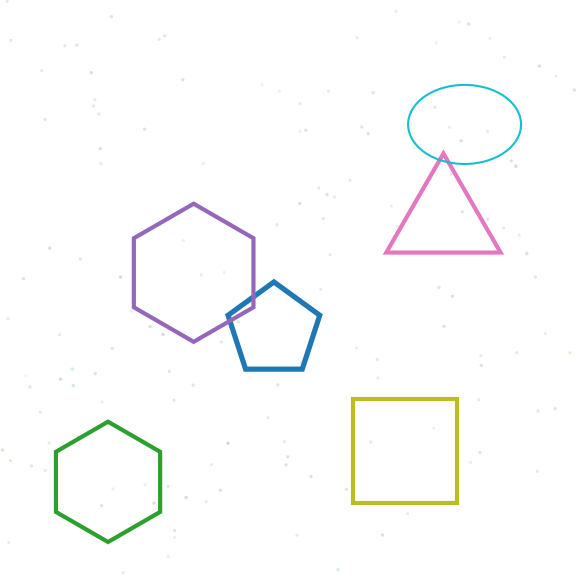[{"shape": "pentagon", "thickness": 2.5, "radius": 0.42, "center": [0.474, 0.427]}, {"shape": "hexagon", "thickness": 2, "radius": 0.52, "center": [0.187, 0.165]}, {"shape": "hexagon", "thickness": 2, "radius": 0.6, "center": [0.335, 0.527]}, {"shape": "triangle", "thickness": 2, "radius": 0.57, "center": [0.768, 0.619]}, {"shape": "square", "thickness": 2, "radius": 0.45, "center": [0.702, 0.218]}, {"shape": "oval", "thickness": 1, "radius": 0.49, "center": [0.804, 0.784]}]